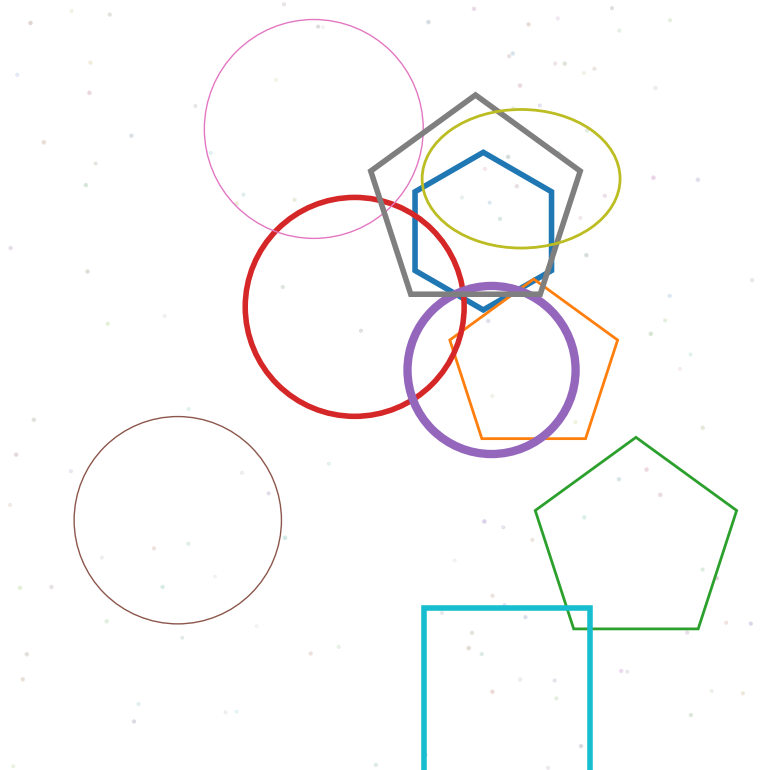[{"shape": "hexagon", "thickness": 2, "radius": 0.51, "center": [0.628, 0.7]}, {"shape": "pentagon", "thickness": 1, "radius": 0.57, "center": [0.693, 0.523]}, {"shape": "pentagon", "thickness": 1, "radius": 0.69, "center": [0.826, 0.295]}, {"shape": "circle", "thickness": 2, "radius": 0.71, "center": [0.461, 0.601]}, {"shape": "circle", "thickness": 3, "radius": 0.55, "center": [0.638, 0.519]}, {"shape": "circle", "thickness": 0.5, "radius": 0.67, "center": [0.231, 0.324]}, {"shape": "circle", "thickness": 0.5, "radius": 0.71, "center": [0.408, 0.833]}, {"shape": "pentagon", "thickness": 2, "radius": 0.72, "center": [0.618, 0.734]}, {"shape": "oval", "thickness": 1, "radius": 0.64, "center": [0.677, 0.768]}, {"shape": "square", "thickness": 2, "radius": 0.54, "center": [0.659, 0.103]}]